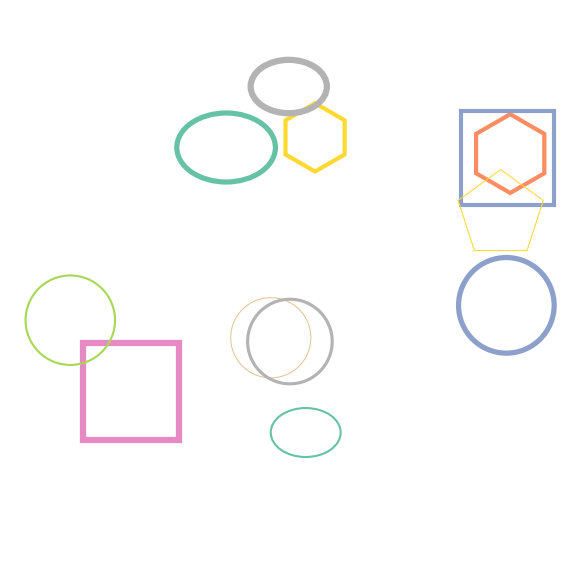[{"shape": "oval", "thickness": 2.5, "radius": 0.43, "center": [0.392, 0.744]}, {"shape": "oval", "thickness": 1, "radius": 0.3, "center": [0.529, 0.25]}, {"shape": "hexagon", "thickness": 2, "radius": 0.34, "center": [0.883, 0.733]}, {"shape": "circle", "thickness": 2.5, "radius": 0.41, "center": [0.877, 0.47]}, {"shape": "square", "thickness": 2, "radius": 0.4, "center": [0.879, 0.725]}, {"shape": "square", "thickness": 3, "radius": 0.42, "center": [0.226, 0.321]}, {"shape": "circle", "thickness": 1, "radius": 0.39, "center": [0.122, 0.445]}, {"shape": "pentagon", "thickness": 0.5, "radius": 0.39, "center": [0.867, 0.628]}, {"shape": "hexagon", "thickness": 2, "radius": 0.3, "center": [0.546, 0.761]}, {"shape": "circle", "thickness": 0.5, "radius": 0.35, "center": [0.469, 0.414]}, {"shape": "circle", "thickness": 1.5, "radius": 0.37, "center": [0.502, 0.408]}, {"shape": "oval", "thickness": 3, "radius": 0.33, "center": [0.5, 0.849]}]